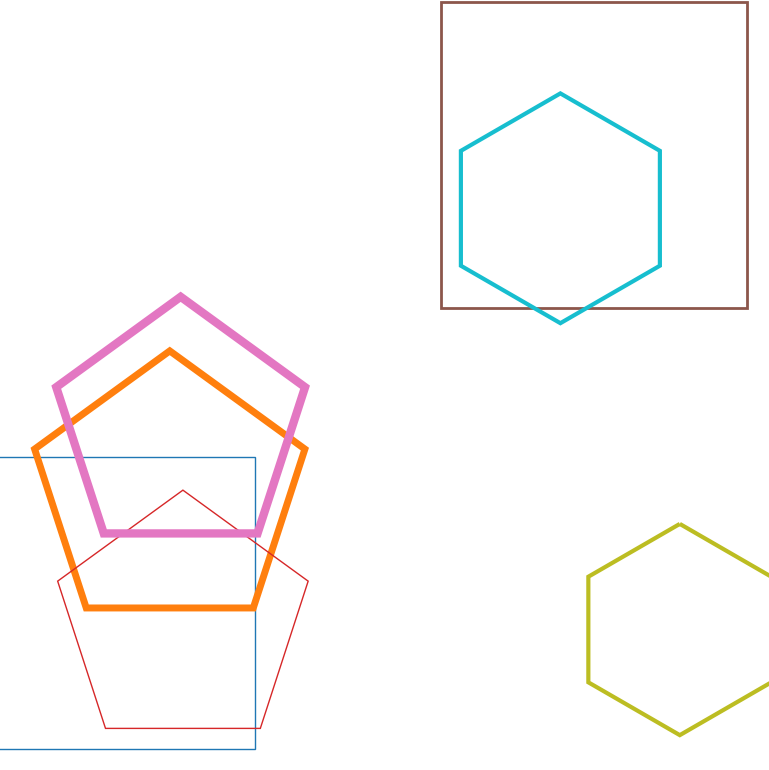[{"shape": "square", "thickness": 0.5, "radius": 0.95, "center": [0.141, 0.217]}, {"shape": "pentagon", "thickness": 2.5, "radius": 0.92, "center": [0.22, 0.36]}, {"shape": "pentagon", "thickness": 0.5, "radius": 0.86, "center": [0.238, 0.192]}, {"shape": "square", "thickness": 1, "radius": 0.99, "center": [0.771, 0.799]}, {"shape": "pentagon", "thickness": 3, "radius": 0.85, "center": [0.235, 0.445]}, {"shape": "hexagon", "thickness": 1.5, "radius": 0.69, "center": [0.883, 0.182]}, {"shape": "hexagon", "thickness": 1.5, "radius": 0.75, "center": [0.728, 0.729]}]